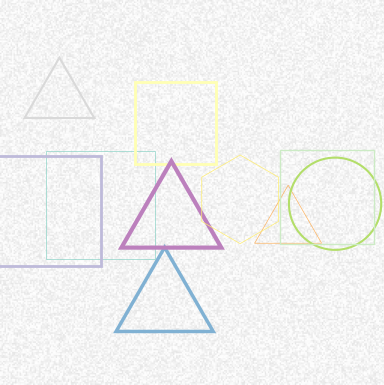[{"shape": "square", "thickness": 0.5, "radius": 0.7, "center": [0.261, 0.467]}, {"shape": "square", "thickness": 2, "radius": 0.53, "center": [0.456, 0.681]}, {"shape": "square", "thickness": 2, "radius": 0.71, "center": [0.119, 0.452]}, {"shape": "triangle", "thickness": 2.5, "radius": 0.73, "center": [0.428, 0.212]}, {"shape": "triangle", "thickness": 0.5, "radius": 0.5, "center": [0.748, 0.418]}, {"shape": "circle", "thickness": 1.5, "radius": 0.6, "center": [0.87, 0.471]}, {"shape": "triangle", "thickness": 1.5, "radius": 0.52, "center": [0.154, 0.746]}, {"shape": "triangle", "thickness": 3, "radius": 0.75, "center": [0.445, 0.432]}, {"shape": "square", "thickness": 1, "radius": 0.61, "center": [0.85, 0.489]}, {"shape": "hexagon", "thickness": 0.5, "radius": 0.58, "center": [0.624, 0.482]}]